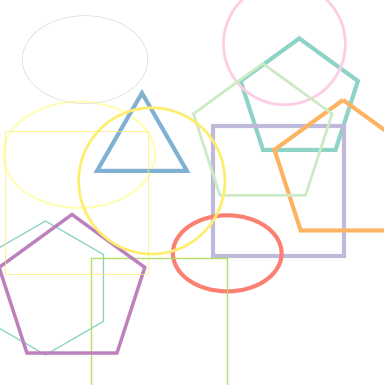[{"shape": "hexagon", "thickness": 1, "radius": 0.87, "center": [0.118, 0.252]}, {"shape": "pentagon", "thickness": 3, "radius": 0.8, "center": [0.777, 0.74]}, {"shape": "oval", "thickness": 1.5, "radius": 0.98, "center": [0.206, 0.598]}, {"shape": "square", "thickness": 3, "radius": 0.85, "center": [0.723, 0.504]}, {"shape": "oval", "thickness": 3, "radius": 0.71, "center": [0.59, 0.342]}, {"shape": "triangle", "thickness": 3, "radius": 0.67, "center": [0.369, 0.624]}, {"shape": "pentagon", "thickness": 3, "radius": 0.94, "center": [0.891, 0.553]}, {"shape": "square", "thickness": 1, "radius": 0.88, "center": [0.413, 0.153]}, {"shape": "circle", "thickness": 2, "radius": 0.79, "center": [0.739, 0.886]}, {"shape": "oval", "thickness": 0.5, "radius": 0.81, "center": [0.221, 0.845]}, {"shape": "pentagon", "thickness": 2.5, "radius": 0.99, "center": [0.187, 0.244]}, {"shape": "pentagon", "thickness": 2, "radius": 0.95, "center": [0.682, 0.646]}, {"shape": "circle", "thickness": 2, "radius": 0.95, "center": [0.394, 0.53]}, {"shape": "square", "thickness": 0.5, "radius": 0.93, "center": [0.199, 0.475]}]